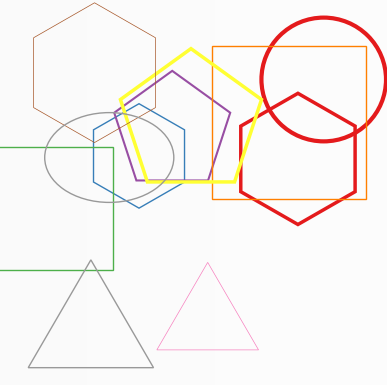[{"shape": "circle", "thickness": 3, "radius": 0.8, "center": [0.835, 0.794]}, {"shape": "hexagon", "thickness": 2.5, "radius": 0.85, "center": [0.769, 0.587]}, {"shape": "hexagon", "thickness": 1, "radius": 0.68, "center": [0.359, 0.595]}, {"shape": "square", "thickness": 1, "radius": 0.8, "center": [0.133, 0.458]}, {"shape": "pentagon", "thickness": 1.5, "radius": 0.79, "center": [0.444, 0.659]}, {"shape": "square", "thickness": 1, "radius": 0.99, "center": [0.745, 0.683]}, {"shape": "pentagon", "thickness": 2.5, "radius": 0.96, "center": [0.493, 0.682]}, {"shape": "hexagon", "thickness": 0.5, "radius": 0.91, "center": [0.244, 0.811]}, {"shape": "triangle", "thickness": 0.5, "radius": 0.76, "center": [0.536, 0.167]}, {"shape": "triangle", "thickness": 1, "radius": 0.93, "center": [0.234, 0.138]}, {"shape": "oval", "thickness": 1, "radius": 0.83, "center": [0.282, 0.591]}]